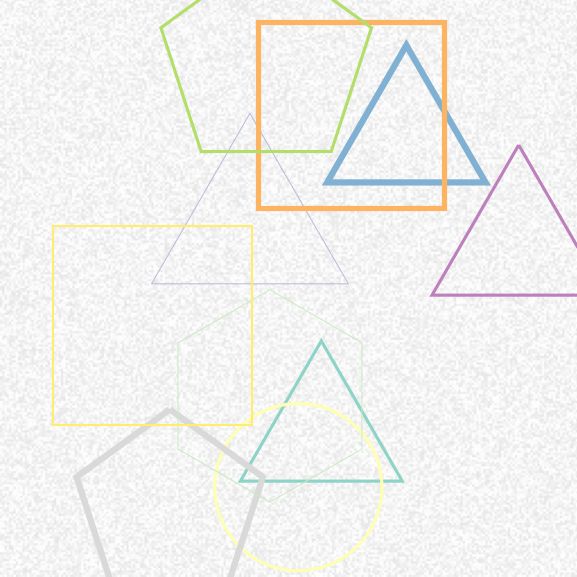[{"shape": "triangle", "thickness": 1.5, "radius": 0.81, "center": [0.556, 0.247]}, {"shape": "circle", "thickness": 1.5, "radius": 0.72, "center": [0.517, 0.156]}, {"shape": "triangle", "thickness": 0.5, "radius": 0.98, "center": [0.433, 0.606]}, {"shape": "triangle", "thickness": 3, "radius": 0.79, "center": [0.704, 0.762]}, {"shape": "square", "thickness": 2.5, "radius": 0.81, "center": [0.608, 0.8]}, {"shape": "pentagon", "thickness": 1.5, "radius": 0.96, "center": [0.461, 0.892]}, {"shape": "pentagon", "thickness": 3, "radius": 0.85, "center": [0.294, 0.121]}, {"shape": "triangle", "thickness": 1.5, "radius": 0.87, "center": [0.898, 0.575]}, {"shape": "hexagon", "thickness": 0.5, "radius": 0.92, "center": [0.467, 0.314]}, {"shape": "square", "thickness": 1, "radius": 0.86, "center": [0.263, 0.436]}]